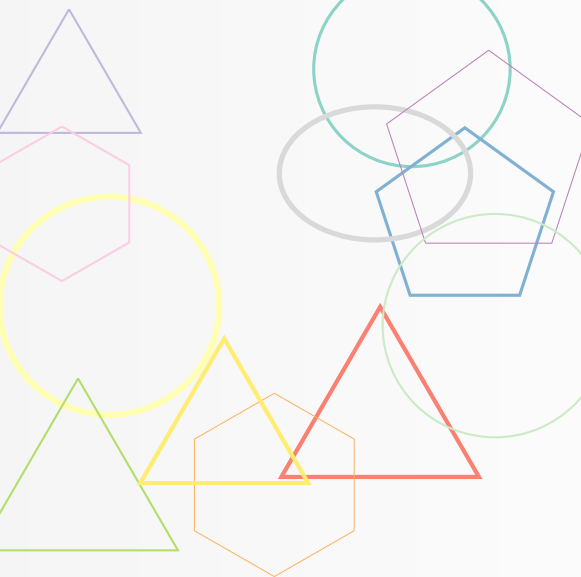[{"shape": "circle", "thickness": 1.5, "radius": 0.84, "center": [0.709, 0.88]}, {"shape": "circle", "thickness": 3, "radius": 0.94, "center": [0.188, 0.47]}, {"shape": "triangle", "thickness": 1, "radius": 0.71, "center": [0.119, 0.84]}, {"shape": "triangle", "thickness": 2, "radius": 0.98, "center": [0.654, 0.271]}, {"shape": "pentagon", "thickness": 1.5, "radius": 0.8, "center": [0.8, 0.618]}, {"shape": "hexagon", "thickness": 0.5, "radius": 0.79, "center": [0.472, 0.159]}, {"shape": "triangle", "thickness": 1, "radius": 0.99, "center": [0.134, 0.145]}, {"shape": "hexagon", "thickness": 1, "radius": 0.67, "center": [0.107, 0.646]}, {"shape": "oval", "thickness": 2.5, "radius": 0.82, "center": [0.645, 0.699]}, {"shape": "pentagon", "thickness": 0.5, "radius": 0.92, "center": [0.841, 0.727]}, {"shape": "circle", "thickness": 1, "radius": 0.97, "center": [0.852, 0.435]}, {"shape": "triangle", "thickness": 2, "radius": 0.83, "center": [0.386, 0.246]}]